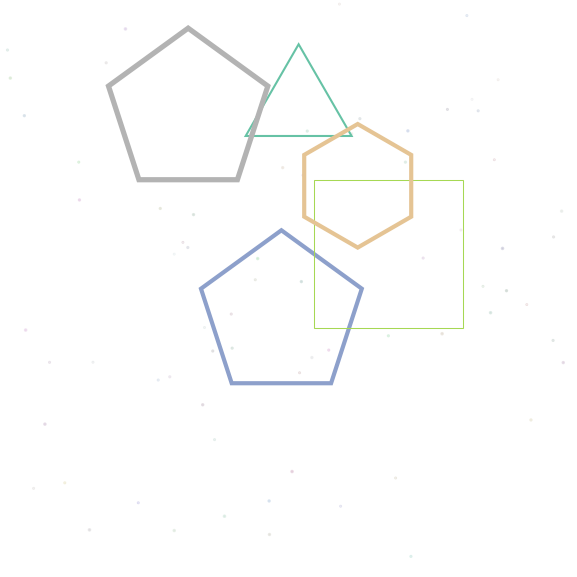[{"shape": "triangle", "thickness": 1, "radius": 0.53, "center": [0.517, 0.817]}, {"shape": "pentagon", "thickness": 2, "radius": 0.73, "center": [0.487, 0.454]}, {"shape": "square", "thickness": 0.5, "radius": 0.64, "center": [0.673, 0.559]}, {"shape": "hexagon", "thickness": 2, "radius": 0.53, "center": [0.619, 0.677]}, {"shape": "pentagon", "thickness": 2.5, "radius": 0.73, "center": [0.326, 0.805]}]